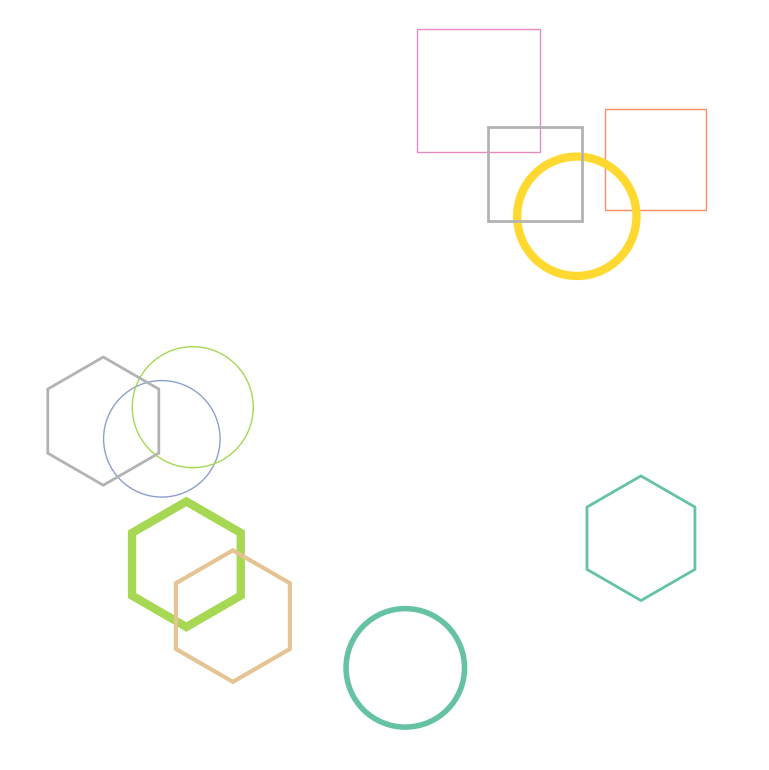[{"shape": "circle", "thickness": 2, "radius": 0.38, "center": [0.526, 0.133]}, {"shape": "hexagon", "thickness": 1, "radius": 0.4, "center": [0.832, 0.301]}, {"shape": "square", "thickness": 0.5, "radius": 0.33, "center": [0.851, 0.792]}, {"shape": "circle", "thickness": 0.5, "radius": 0.38, "center": [0.21, 0.43]}, {"shape": "square", "thickness": 0.5, "radius": 0.4, "center": [0.621, 0.882]}, {"shape": "circle", "thickness": 0.5, "radius": 0.39, "center": [0.25, 0.471]}, {"shape": "hexagon", "thickness": 3, "radius": 0.41, "center": [0.242, 0.267]}, {"shape": "circle", "thickness": 3, "radius": 0.39, "center": [0.749, 0.719]}, {"shape": "hexagon", "thickness": 1.5, "radius": 0.43, "center": [0.302, 0.2]}, {"shape": "square", "thickness": 1, "radius": 0.3, "center": [0.695, 0.774]}, {"shape": "hexagon", "thickness": 1, "radius": 0.42, "center": [0.134, 0.453]}]